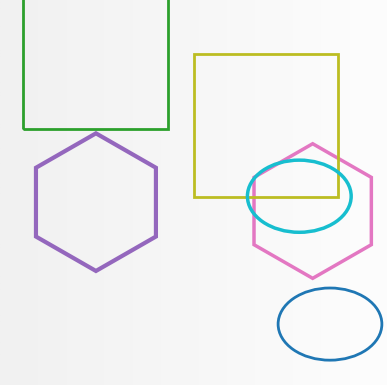[{"shape": "oval", "thickness": 2, "radius": 0.67, "center": [0.852, 0.158]}, {"shape": "square", "thickness": 2, "radius": 0.94, "center": [0.246, 0.851]}, {"shape": "hexagon", "thickness": 3, "radius": 0.89, "center": [0.248, 0.475]}, {"shape": "hexagon", "thickness": 2.5, "radius": 0.87, "center": [0.807, 0.452]}, {"shape": "square", "thickness": 2, "radius": 0.93, "center": [0.687, 0.675]}, {"shape": "oval", "thickness": 2.5, "radius": 0.67, "center": [0.772, 0.49]}]